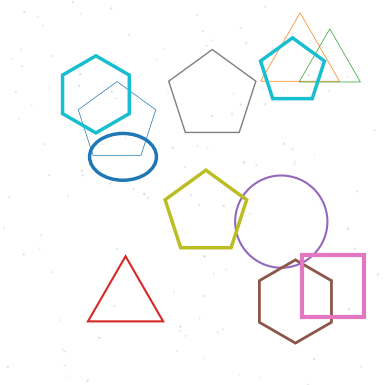[{"shape": "pentagon", "thickness": 0.5, "radius": 0.53, "center": [0.304, 0.682]}, {"shape": "oval", "thickness": 2.5, "radius": 0.43, "center": [0.319, 0.593]}, {"shape": "triangle", "thickness": 0.5, "radius": 0.59, "center": [0.78, 0.848]}, {"shape": "triangle", "thickness": 0.5, "radius": 0.46, "center": [0.857, 0.833]}, {"shape": "triangle", "thickness": 1.5, "radius": 0.56, "center": [0.326, 0.222]}, {"shape": "circle", "thickness": 1.5, "radius": 0.6, "center": [0.731, 0.424]}, {"shape": "hexagon", "thickness": 2, "radius": 0.54, "center": [0.767, 0.217]}, {"shape": "square", "thickness": 3, "radius": 0.4, "center": [0.864, 0.256]}, {"shape": "pentagon", "thickness": 1, "radius": 0.6, "center": [0.551, 0.752]}, {"shape": "pentagon", "thickness": 2.5, "radius": 0.56, "center": [0.535, 0.447]}, {"shape": "hexagon", "thickness": 2.5, "radius": 0.5, "center": [0.249, 0.755]}, {"shape": "pentagon", "thickness": 2.5, "radius": 0.44, "center": [0.76, 0.814]}]